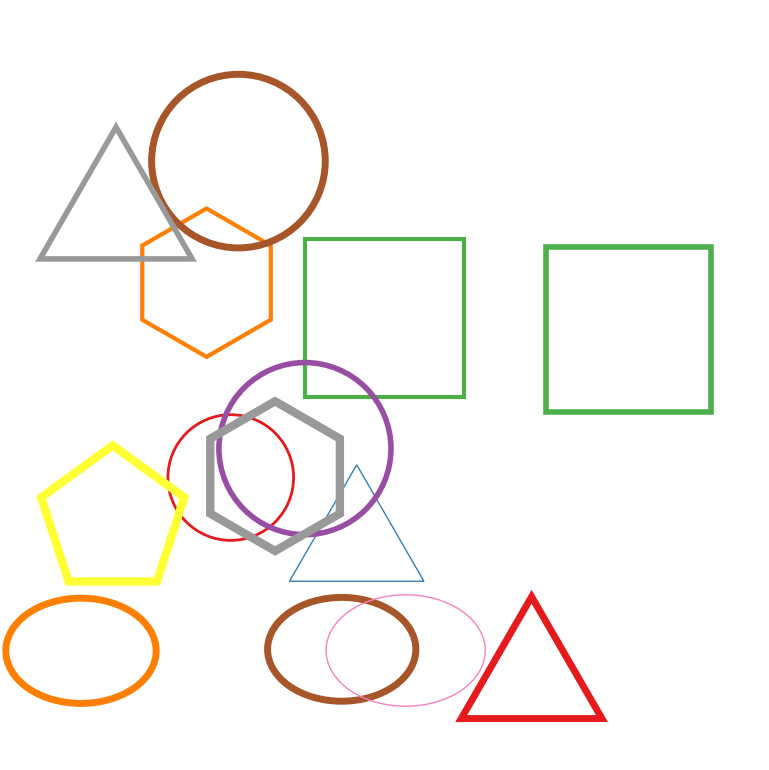[{"shape": "triangle", "thickness": 2.5, "radius": 0.53, "center": [0.69, 0.12]}, {"shape": "circle", "thickness": 1, "radius": 0.41, "center": [0.3, 0.38]}, {"shape": "triangle", "thickness": 0.5, "radius": 0.5, "center": [0.463, 0.296]}, {"shape": "square", "thickness": 1.5, "radius": 0.51, "center": [0.499, 0.587]}, {"shape": "square", "thickness": 2, "radius": 0.54, "center": [0.816, 0.572]}, {"shape": "circle", "thickness": 2, "radius": 0.56, "center": [0.396, 0.417]}, {"shape": "oval", "thickness": 2.5, "radius": 0.49, "center": [0.105, 0.155]}, {"shape": "hexagon", "thickness": 1.5, "radius": 0.48, "center": [0.268, 0.633]}, {"shape": "pentagon", "thickness": 3, "radius": 0.49, "center": [0.146, 0.324]}, {"shape": "circle", "thickness": 2.5, "radius": 0.56, "center": [0.31, 0.791]}, {"shape": "oval", "thickness": 2.5, "radius": 0.48, "center": [0.444, 0.157]}, {"shape": "oval", "thickness": 0.5, "radius": 0.52, "center": [0.527, 0.155]}, {"shape": "triangle", "thickness": 2, "radius": 0.57, "center": [0.151, 0.721]}, {"shape": "hexagon", "thickness": 3, "radius": 0.49, "center": [0.357, 0.382]}]